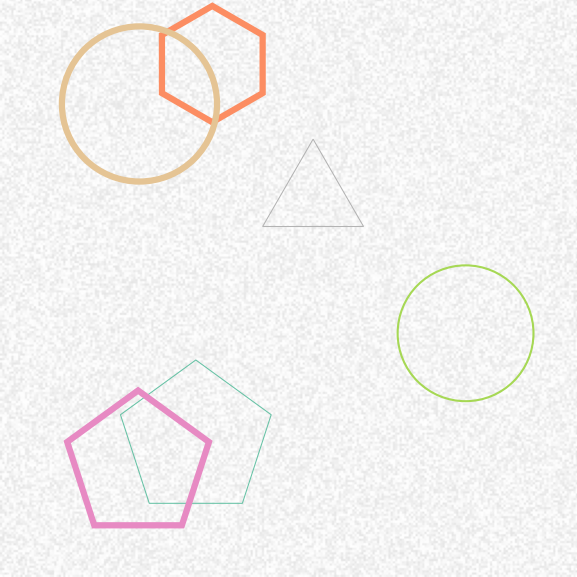[{"shape": "pentagon", "thickness": 0.5, "radius": 0.69, "center": [0.339, 0.239]}, {"shape": "hexagon", "thickness": 3, "radius": 0.5, "center": [0.368, 0.888]}, {"shape": "pentagon", "thickness": 3, "radius": 0.65, "center": [0.239, 0.194]}, {"shape": "circle", "thickness": 1, "radius": 0.59, "center": [0.806, 0.422]}, {"shape": "circle", "thickness": 3, "radius": 0.67, "center": [0.242, 0.819]}, {"shape": "triangle", "thickness": 0.5, "radius": 0.5, "center": [0.542, 0.657]}]